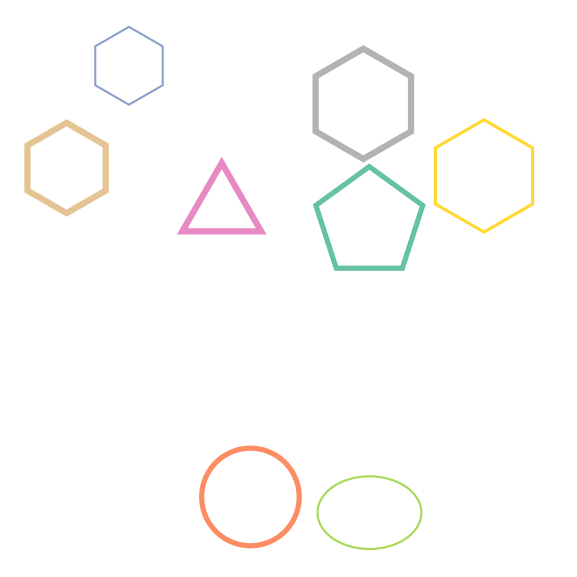[{"shape": "pentagon", "thickness": 2.5, "radius": 0.49, "center": [0.639, 0.613]}, {"shape": "circle", "thickness": 2.5, "radius": 0.42, "center": [0.434, 0.139]}, {"shape": "hexagon", "thickness": 1, "radius": 0.34, "center": [0.223, 0.885]}, {"shape": "triangle", "thickness": 3, "radius": 0.39, "center": [0.384, 0.638]}, {"shape": "oval", "thickness": 1, "radius": 0.45, "center": [0.64, 0.111]}, {"shape": "hexagon", "thickness": 1.5, "radius": 0.49, "center": [0.838, 0.694]}, {"shape": "hexagon", "thickness": 3, "radius": 0.39, "center": [0.115, 0.708]}, {"shape": "hexagon", "thickness": 3, "radius": 0.48, "center": [0.629, 0.819]}]